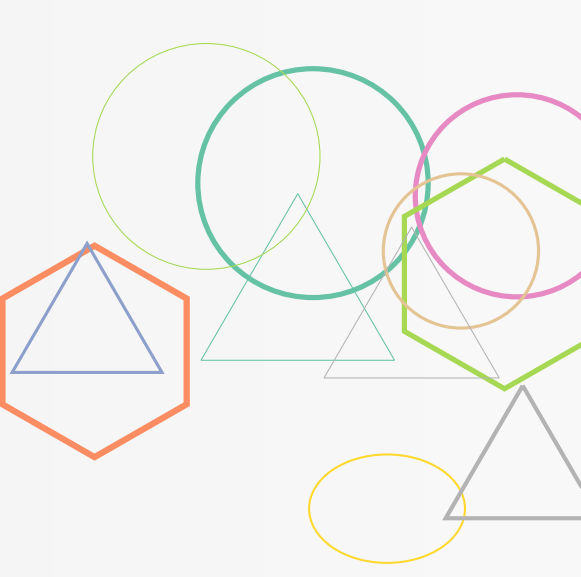[{"shape": "triangle", "thickness": 0.5, "radius": 0.96, "center": [0.512, 0.471]}, {"shape": "circle", "thickness": 2.5, "radius": 0.99, "center": [0.538, 0.682]}, {"shape": "hexagon", "thickness": 3, "radius": 0.92, "center": [0.163, 0.391]}, {"shape": "triangle", "thickness": 1.5, "radius": 0.74, "center": [0.15, 0.429]}, {"shape": "circle", "thickness": 2.5, "radius": 0.87, "center": [0.889, 0.66]}, {"shape": "circle", "thickness": 0.5, "radius": 0.98, "center": [0.355, 0.728]}, {"shape": "hexagon", "thickness": 2.5, "radius": 0.99, "center": [0.868, 0.525]}, {"shape": "oval", "thickness": 1, "radius": 0.67, "center": [0.666, 0.118]}, {"shape": "circle", "thickness": 1.5, "radius": 0.67, "center": [0.793, 0.565]}, {"shape": "triangle", "thickness": 0.5, "radius": 0.87, "center": [0.708, 0.432]}, {"shape": "triangle", "thickness": 2, "radius": 0.77, "center": [0.899, 0.178]}]